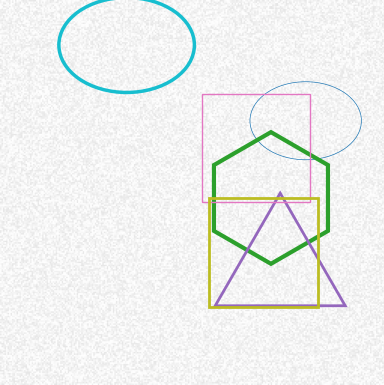[{"shape": "oval", "thickness": 0.5, "radius": 0.72, "center": [0.794, 0.686]}, {"shape": "hexagon", "thickness": 3, "radius": 0.85, "center": [0.704, 0.486]}, {"shape": "triangle", "thickness": 2, "radius": 0.97, "center": [0.728, 0.303]}, {"shape": "square", "thickness": 1, "radius": 0.7, "center": [0.665, 0.615]}, {"shape": "square", "thickness": 2, "radius": 0.71, "center": [0.684, 0.344]}, {"shape": "oval", "thickness": 2.5, "radius": 0.88, "center": [0.329, 0.883]}]